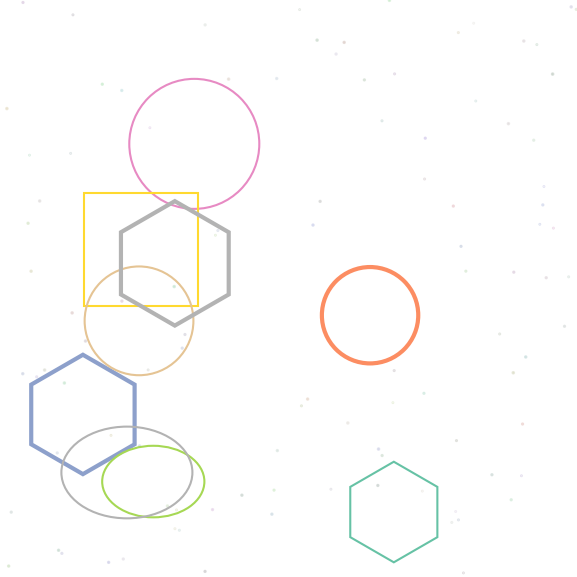[{"shape": "hexagon", "thickness": 1, "radius": 0.44, "center": [0.682, 0.113]}, {"shape": "circle", "thickness": 2, "radius": 0.42, "center": [0.641, 0.453]}, {"shape": "hexagon", "thickness": 2, "radius": 0.52, "center": [0.144, 0.281]}, {"shape": "circle", "thickness": 1, "radius": 0.56, "center": [0.336, 0.75]}, {"shape": "oval", "thickness": 1, "radius": 0.44, "center": [0.265, 0.165]}, {"shape": "square", "thickness": 1, "radius": 0.49, "center": [0.244, 0.567]}, {"shape": "circle", "thickness": 1, "radius": 0.47, "center": [0.241, 0.444]}, {"shape": "hexagon", "thickness": 2, "radius": 0.54, "center": [0.303, 0.543]}, {"shape": "oval", "thickness": 1, "radius": 0.57, "center": [0.22, 0.181]}]